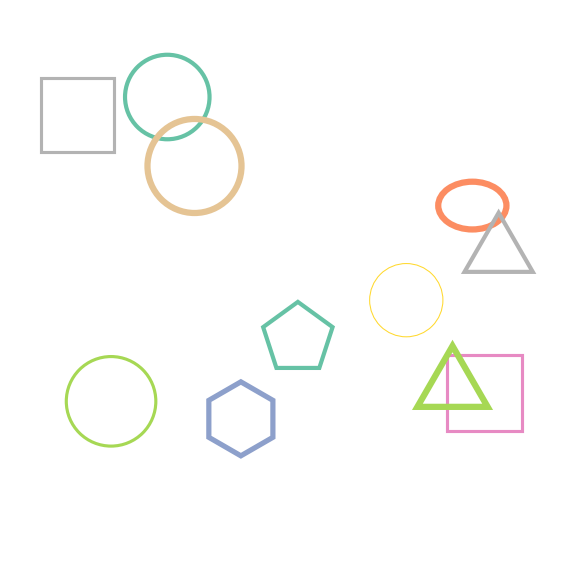[{"shape": "circle", "thickness": 2, "radius": 0.37, "center": [0.29, 0.831]}, {"shape": "pentagon", "thickness": 2, "radius": 0.32, "center": [0.516, 0.413]}, {"shape": "oval", "thickness": 3, "radius": 0.3, "center": [0.818, 0.643]}, {"shape": "hexagon", "thickness": 2.5, "radius": 0.32, "center": [0.417, 0.274]}, {"shape": "square", "thickness": 1.5, "radius": 0.33, "center": [0.839, 0.319]}, {"shape": "circle", "thickness": 1.5, "radius": 0.39, "center": [0.192, 0.304]}, {"shape": "triangle", "thickness": 3, "radius": 0.35, "center": [0.784, 0.33]}, {"shape": "circle", "thickness": 0.5, "radius": 0.32, "center": [0.704, 0.479]}, {"shape": "circle", "thickness": 3, "radius": 0.41, "center": [0.337, 0.712]}, {"shape": "square", "thickness": 1.5, "radius": 0.32, "center": [0.134, 0.8]}, {"shape": "triangle", "thickness": 2, "radius": 0.34, "center": [0.863, 0.562]}]